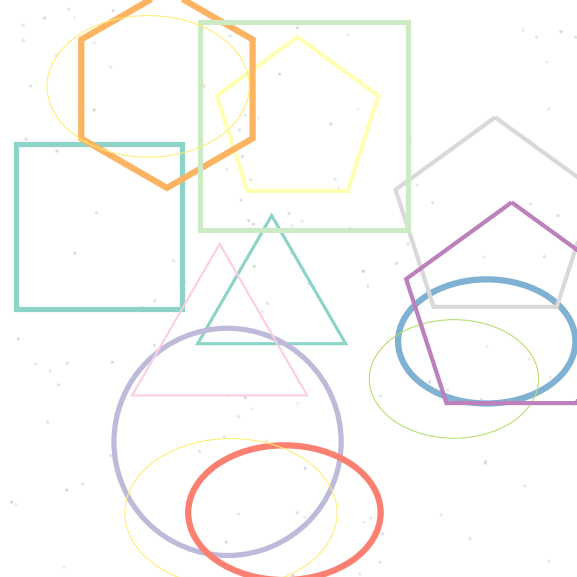[{"shape": "square", "thickness": 2.5, "radius": 0.72, "center": [0.171, 0.607]}, {"shape": "triangle", "thickness": 1.5, "radius": 0.74, "center": [0.47, 0.478]}, {"shape": "pentagon", "thickness": 2, "radius": 0.74, "center": [0.515, 0.788]}, {"shape": "circle", "thickness": 2.5, "radius": 0.98, "center": [0.394, 0.234]}, {"shape": "oval", "thickness": 3, "radius": 0.83, "center": [0.493, 0.111]}, {"shape": "oval", "thickness": 3, "radius": 0.77, "center": [0.843, 0.408]}, {"shape": "hexagon", "thickness": 3, "radius": 0.86, "center": [0.289, 0.845]}, {"shape": "oval", "thickness": 0.5, "radius": 0.73, "center": [0.786, 0.343]}, {"shape": "triangle", "thickness": 1, "radius": 0.88, "center": [0.38, 0.402]}, {"shape": "pentagon", "thickness": 2, "radius": 0.91, "center": [0.857, 0.615]}, {"shape": "pentagon", "thickness": 2, "radius": 0.96, "center": [0.886, 0.457]}, {"shape": "square", "thickness": 2.5, "radius": 0.9, "center": [0.527, 0.781]}, {"shape": "oval", "thickness": 0.5, "radius": 0.92, "center": [0.4, 0.111]}, {"shape": "oval", "thickness": 0.5, "radius": 0.88, "center": [0.257, 0.85]}]